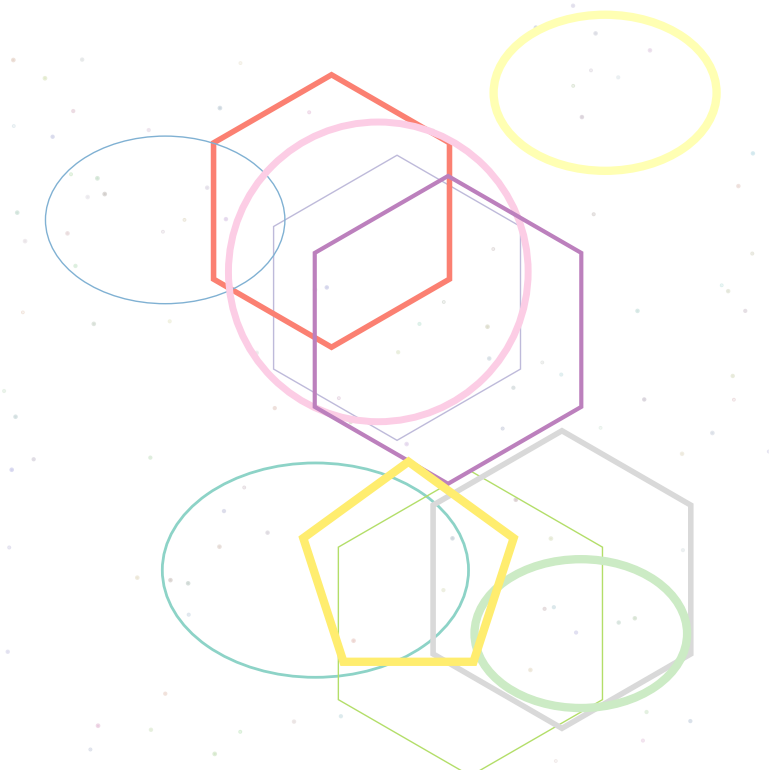[{"shape": "oval", "thickness": 1, "radius": 0.99, "center": [0.41, 0.26]}, {"shape": "oval", "thickness": 3, "radius": 0.72, "center": [0.786, 0.88]}, {"shape": "hexagon", "thickness": 0.5, "radius": 0.93, "center": [0.516, 0.613]}, {"shape": "hexagon", "thickness": 2, "radius": 0.88, "center": [0.431, 0.726]}, {"shape": "oval", "thickness": 0.5, "radius": 0.78, "center": [0.215, 0.714]}, {"shape": "hexagon", "thickness": 0.5, "radius": 0.99, "center": [0.611, 0.19]}, {"shape": "circle", "thickness": 2.5, "radius": 0.97, "center": [0.491, 0.647]}, {"shape": "hexagon", "thickness": 2, "radius": 0.97, "center": [0.73, 0.247]}, {"shape": "hexagon", "thickness": 1.5, "radius": 1.0, "center": [0.582, 0.572]}, {"shape": "oval", "thickness": 3, "radius": 0.69, "center": [0.754, 0.177]}, {"shape": "pentagon", "thickness": 3, "radius": 0.72, "center": [0.53, 0.257]}]